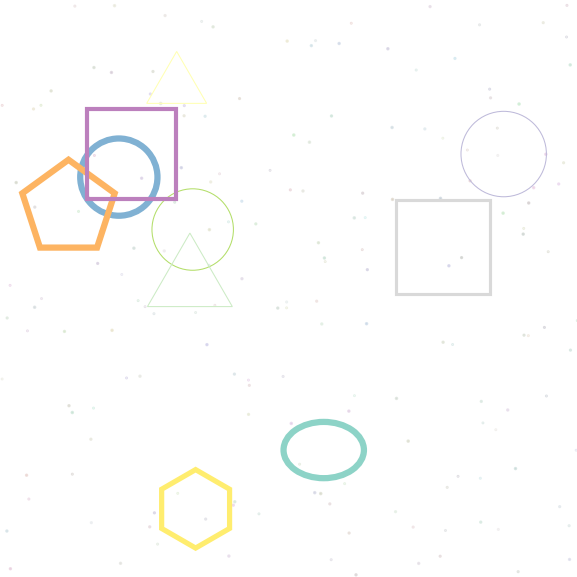[{"shape": "oval", "thickness": 3, "radius": 0.35, "center": [0.561, 0.22]}, {"shape": "triangle", "thickness": 0.5, "radius": 0.3, "center": [0.306, 0.85]}, {"shape": "circle", "thickness": 0.5, "radius": 0.37, "center": [0.872, 0.732]}, {"shape": "circle", "thickness": 3, "radius": 0.33, "center": [0.206, 0.692]}, {"shape": "pentagon", "thickness": 3, "radius": 0.42, "center": [0.119, 0.638]}, {"shape": "circle", "thickness": 0.5, "radius": 0.35, "center": [0.334, 0.602]}, {"shape": "square", "thickness": 1.5, "radius": 0.41, "center": [0.767, 0.571]}, {"shape": "square", "thickness": 2, "radius": 0.39, "center": [0.228, 0.733]}, {"shape": "triangle", "thickness": 0.5, "radius": 0.42, "center": [0.329, 0.511]}, {"shape": "hexagon", "thickness": 2.5, "radius": 0.34, "center": [0.339, 0.118]}]